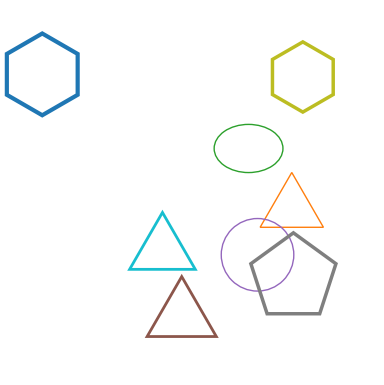[{"shape": "hexagon", "thickness": 3, "radius": 0.53, "center": [0.11, 0.807]}, {"shape": "triangle", "thickness": 1, "radius": 0.47, "center": [0.758, 0.457]}, {"shape": "oval", "thickness": 1, "radius": 0.45, "center": [0.646, 0.614]}, {"shape": "circle", "thickness": 1, "radius": 0.47, "center": [0.669, 0.338]}, {"shape": "triangle", "thickness": 2, "radius": 0.52, "center": [0.472, 0.178]}, {"shape": "pentagon", "thickness": 2.5, "radius": 0.58, "center": [0.762, 0.279]}, {"shape": "hexagon", "thickness": 2.5, "radius": 0.46, "center": [0.787, 0.8]}, {"shape": "triangle", "thickness": 2, "radius": 0.49, "center": [0.422, 0.35]}]